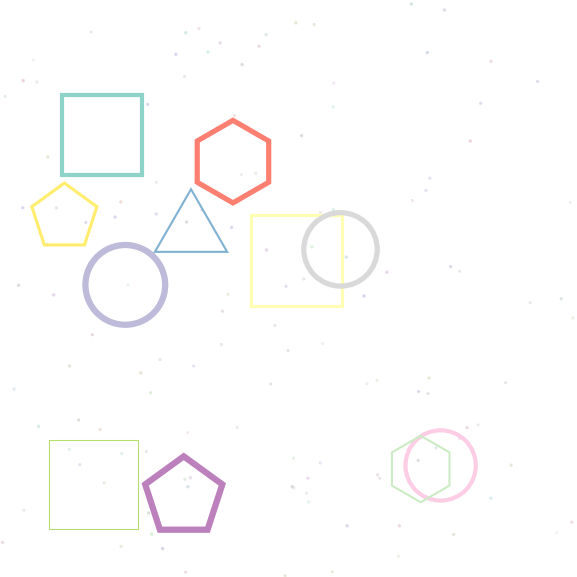[{"shape": "square", "thickness": 2, "radius": 0.35, "center": [0.177, 0.766]}, {"shape": "square", "thickness": 1.5, "radius": 0.39, "center": [0.514, 0.548]}, {"shape": "circle", "thickness": 3, "radius": 0.35, "center": [0.217, 0.506]}, {"shape": "hexagon", "thickness": 2.5, "radius": 0.36, "center": [0.403, 0.719]}, {"shape": "triangle", "thickness": 1, "radius": 0.36, "center": [0.331, 0.599]}, {"shape": "square", "thickness": 0.5, "radius": 0.38, "center": [0.162, 0.16]}, {"shape": "circle", "thickness": 2, "radius": 0.3, "center": [0.763, 0.193]}, {"shape": "circle", "thickness": 2.5, "radius": 0.32, "center": [0.59, 0.567]}, {"shape": "pentagon", "thickness": 3, "radius": 0.35, "center": [0.318, 0.139]}, {"shape": "hexagon", "thickness": 1, "radius": 0.29, "center": [0.728, 0.187]}, {"shape": "pentagon", "thickness": 1.5, "radius": 0.3, "center": [0.111, 0.623]}]